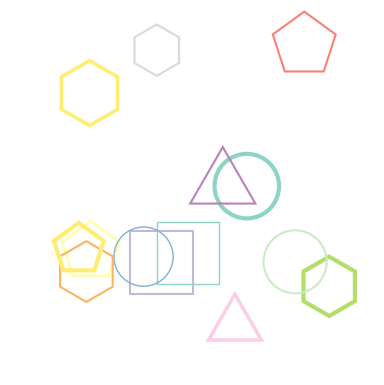[{"shape": "circle", "thickness": 3, "radius": 0.42, "center": [0.641, 0.517]}, {"shape": "square", "thickness": 1, "radius": 0.4, "center": [0.489, 0.343]}, {"shape": "pentagon", "thickness": 2, "radius": 0.39, "center": [0.236, 0.347]}, {"shape": "square", "thickness": 1.5, "radius": 0.41, "center": [0.418, 0.317]}, {"shape": "pentagon", "thickness": 1.5, "radius": 0.43, "center": [0.79, 0.884]}, {"shape": "circle", "thickness": 1, "radius": 0.38, "center": [0.373, 0.333]}, {"shape": "hexagon", "thickness": 1.5, "radius": 0.39, "center": [0.224, 0.295]}, {"shape": "hexagon", "thickness": 3, "radius": 0.39, "center": [0.855, 0.256]}, {"shape": "triangle", "thickness": 2.5, "radius": 0.4, "center": [0.61, 0.157]}, {"shape": "hexagon", "thickness": 1.5, "radius": 0.33, "center": [0.407, 0.87]}, {"shape": "triangle", "thickness": 1.5, "radius": 0.49, "center": [0.579, 0.52]}, {"shape": "circle", "thickness": 1.5, "radius": 0.41, "center": [0.767, 0.32]}, {"shape": "hexagon", "thickness": 2.5, "radius": 0.42, "center": [0.232, 0.758]}, {"shape": "pentagon", "thickness": 3, "radius": 0.34, "center": [0.205, 0.353]}]